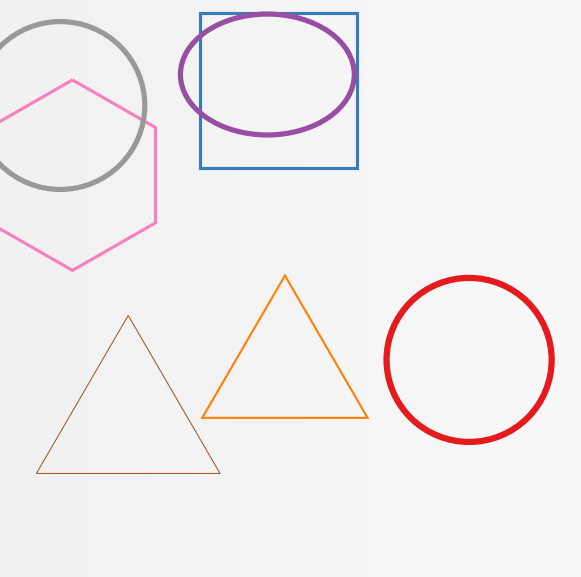[{"shape": "circle", "thickness": 3, "radius": 0.71, "center": [0.807, 0.376]}, {"shape": "square", "thickness": 1.5, "radius": 0.67, "center": [0.479, 0.842]}, {"shape": "oval", "thickness": 2.5, "radius": 0.75, "center": [0.46, 0.87]}, {"shape": "triangle", "thickness": 1, "radius": 0.82, "center": [0.49, 0.358]}, {"shape": "triangle", "thickness": 0.5, "radius": 0.91, "center": [0.221, 0.271]}, {"shape": "hexagon", "thickness": 1.5, "radius": 0.82, "center": [0.125, 0.696]}, {"shape": "circle", "thickness": 2.5, "radius": 0.73, "center": [0.104, 0.816]}]